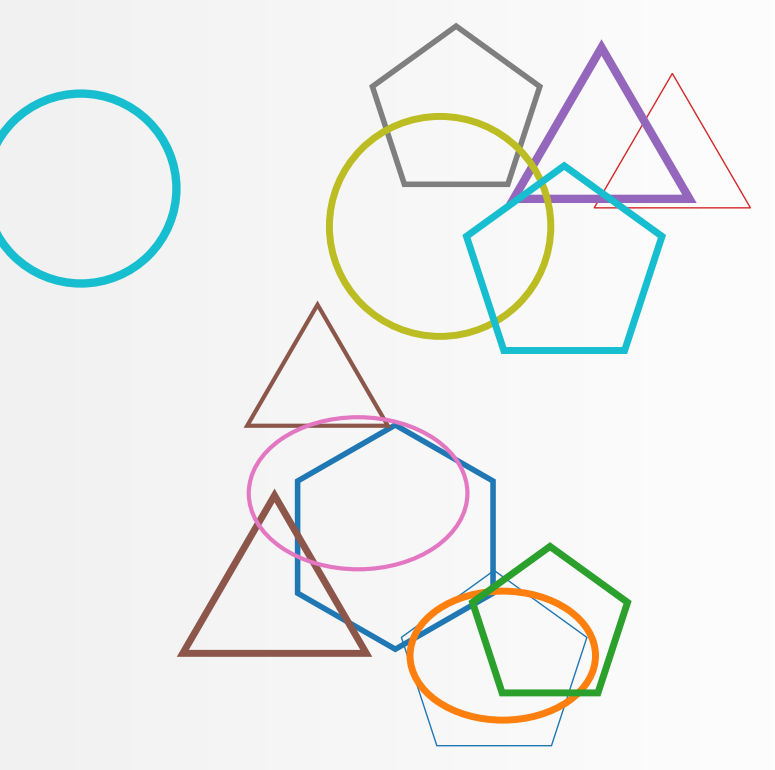[{"shape": "pentagon", "thickness": 0.5, "radius": 0.63, "center": [0.638, 0.133]}, {"shape": "hexagon", "thickness": 2, "radius": 0.73, "center": [0.51, 0.302]}, {"shape": "oval", "thickness": 2.5, "radius": 0.6, "center": [0.649, 0.149]}, {"shape": "pentagon", "thickness": 2.5, "radius": 0.53, "center": [0.71, 0.185]}, {"shape": "triangle", "thickness": 0.5, "radius": 0.58, "center": [0.868, 0.788]}, {"shape": "triangle", "thickness": 3, "radius": 0.66, "center": [0.776, 0.807]}, {"shape": "triangle", "thickness": 2.5, "radius": 0.68, "center": [0.354, 0.22]}, {"shape": "triangle", "thickness": 1.5, "radius": 0.52, "center": [0.41, 0.5]}, {"shape": "oval", "thickness": 1.5, "radius": 0.71, "center": [0.462, 0.359]}, {"shape": "pentagon", "thickness": 2, "radius": 0.57, "center": [0.589, 0.853]}, {"shape": "circle", "thickness": 2.5, "radius": 0.71, "center": [0.568, 0.706]}, {"shape": "pentagon", "thickness": 2.5, "radius": 0.66, "center": [0.728, 0.652]}, {"shape": "circle", "thickness": 3, "radius": 0.62, "center": [0.104, 0.755]}]